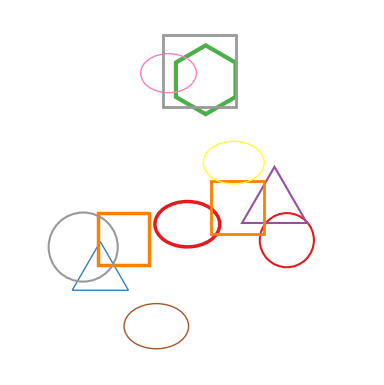[{"shape": "oval", "thickness": 2.5, "radius": 0.42, "center": [0.487, 0.418]}, {"shape": "circle", "thickness": 1.5, "radius": 0.35, "center": [0.745, 0.376]}, {"shape": "triangle", "thickness": 1, "radius": 0.42, "center": [0.261, 0.288]}, {"shape": "hexagon", "thickness": 3, "radius": 0.45, "center": [0.534, 0.793]}, {"shape": "triangle", "thickness": 1.5, "radius": 0.49, "center": [0.713, 0.469]}, {"shape": "square", "thickness": 2.5, "radius": 0.34, "center": [0.321, 0.379]}, {"shape": "square", "thickness": 2, "radius": 0.35, "center": [0.617, 0.462]}, {"shape": "oval", "thickness": 1, "radius": 0.4, "center": [0.607, 0.578]}, {"shape": "oval", "thickness": 1, "radius": 0.42, "center": [0.406, 0.153]}, {"shape": "oval", "thickness": 1, "radius": 0.36, "center": [0.438, 0.81]}, {"shape": "square", "thickness": 2, "radius": 0.47, "center": [0.518, 0.815]}, {"shape": "circle", "thickness": 1.5, "radius": 0.45, "center": [0.216, 0.358]}]